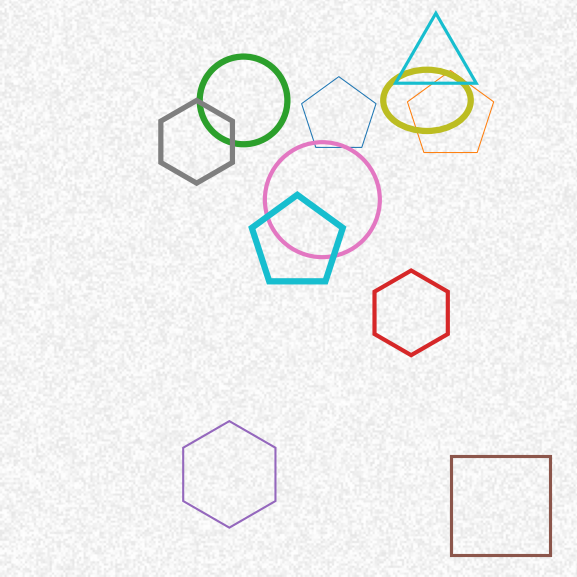[{"shape": "pentagon", "thickness": 0.5, "radius": 0.34, "center": [0.587, 0.799]}, {"shape": "pentagon", "thickness": 0.5, "radius": 0.39, "center": [0.78, 0.799]}, {"shape": "circle", "thickness": 3, "radius": 0.38, "center": [0.422, 0.825]}, {"shape": "hexagon", "thickness": 2, "radius": 0.37, "center": [0.712, 0.457]}, {"shape": "hexagon", "thickness": 1, "radius": 0.46, "center": [0.397, 0.178]}, {"shape": "square", "thickness": 1.5, "radius": 0.43, "center": [0.867, 0.124]}, {"shape": "circle", "thickness": 2, "radius": 0.5, "center": [0.558, 0.653]}, {"shape": "hexagon", "thickness": 2.5, "radius": 0.36, "center": [0.341, 0.754]}, {"shape": "oval", "thickness": 3, "radius": 0.38, "center": [0.739, 0.825]}, {"shape": "triangle", "thickness": 1.5, "radius": 0.4, "center": [0.755, 0.895]}, {"shape": "pentagon", "thickness": 3, "radius": 0.41, "center": [0.515, 0.579]}]